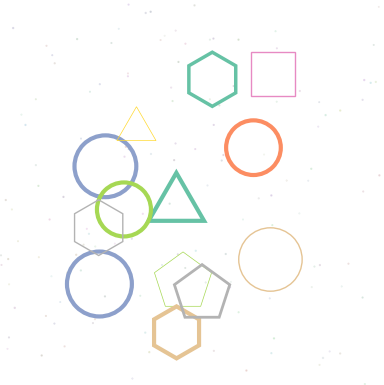[{"shape": "hexagon", "thickness": 2.5, "radius": 0.35, "center": [0.551, 0.794]}, {"shape": "triangle", "thickness": 3, "radius": 0.42, "center": [0.458, 0.468]}, {"shape": "circle", "thickness": 3, "radius": 0.36, "center": [0.658, 0.616]}, {"shape": "circle", "thickness": 3, "radius": 0.42, "center": [0.258, 0.262]}, {"shape": "circle", "thickness": 3, "radius": 0.4, "center": [0.274, 0.568]}, {"shape": "square", "thickness": 1, "radius": 0.29, "center": [0.71, 0.808]}, {"shape": "pentagon", "thickness": 0.5, "radius": 0.39, "center": [0.475, 0.268]}, {"shape": "circle", "thickness": 3, "radius": 0.35, "center": [0.322, 0.456]}, {"shape": "triangle", "thickness": 0.5, "radius": 0.29, "center": [0.354, 0.664]}, {"shape": "hexagon", "thickness": 3, "radius": 0.34, "center": [0.459, 0.137]}, {"shape": "circle", "thickness": 1, "radius": 0.41, "center": [0.702, 0.326]}, {"shape": "hexagon", "thickness": 1, "radius": 0.36, "center": [0.256, 0.409]}, {"shape": "pentagon", "thickness": 2, "radius": 0.38, "center": [0.525, 0.237]}]